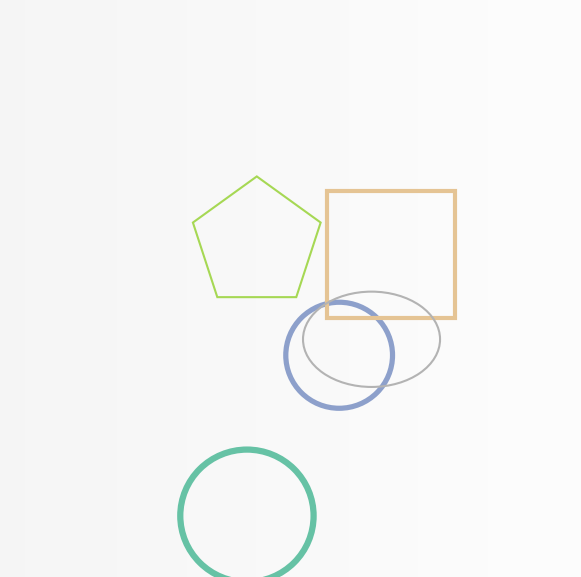[{"shape": "circle", "thickness": 3, "radius": 0.57, "center": [0.425, 0.106]}, {"shape": "circle", "thickness": 2.5, "radius": 0.46, "center": [0.583, 0.384]}, {"shape": "pentagon", "thickness": 1, "radius": 0.58, "center": [0.442, 0.578]}, {"shape": "square", "thickness": 2, "radius": 0.55, "center": [0.672, 0.558]}, {"shape": "oval", "thickness": 1, "radius": 0.59, "center": [0.639, 0.412]}]